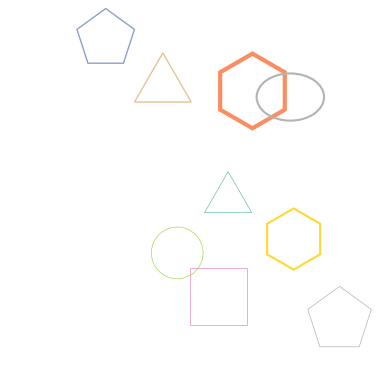[{"shape": "triangle", "thickness": 0.5, "radius": 0.35, "center": [0.593, 0.483]}, {"shape": "hexagon", "thickness": 3, "radius": 0.48, "center": [0.656, 0.764]}, {"shape": "pentagon", "thickness": 1, "radius": 0.39, "center": [0.275, 0.899]}, {"shape": "square", "thickness": 0.5, "radius": 0.37, "center": [0.567, 0.23]}, {"shape": "circle", "thickness": 0.5, "radius": 0.34, "center": [0.46, 0.343]}, {"shape": "hexagon", "thickness": 1.5, "radius": 0.4, "center": [0.763, 0.379]}, {"shape": "triangle", "thickness": 1, "radius": 0.43, "center": [0.423, 0.777]}, {"shape": "pentagon", "thickness": 0.5, "radius": 0.43, "center": [0.882, 0.169]}, {"shape": "oval", "thickness": 1.5, "radius": 0.44, "center": [0.754, 0.748]}]